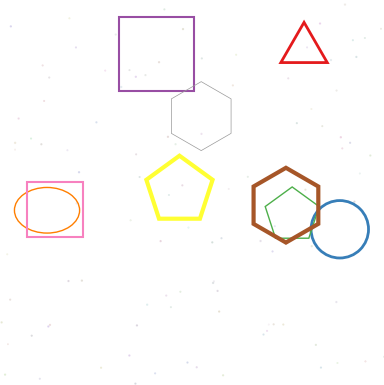[{"shape": "triangle", "thickness": 2, "radius": 0.35, "center": [0.79, 0.872]}, {"shape": "circle", "thickness": 2, "radius": 0.37, "center": [0.883, 0.404]}, {"shape": "pentagon", "thickness": 1, "radius": 0.37, "center": [0.759, 0.441]}, {"shape": "square", "thickness": 1.5, "radius": 0.49, "center": [0.408, 0.86]}, {"shape": "oval", "thickness": 1, "radius": 0.42, "center": [0.122, 0.454]}, {"shape": "pentagon", "thickness": 3, "radius": 0.45, "center": [0.466, 0.505]}, {"shape": "hexagon", "thickness": 3, "radius": 0.49, "center": [0.743, 0.467]}, {"shape": "square", "thickness": 1.5, "radius": 0.36, "center": [0.143, 0.455]}, {"shape": "hexagon", "thickness": 0.5, "radius": 0.45, "center": [0.523, 0.698]}]